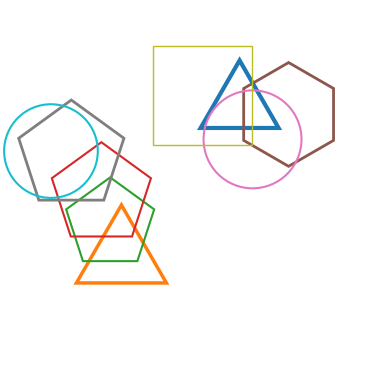[{"shape": "triangle", "thickness": 3, "radius": 0.58, "center": [0.622, 0.726]}, {"shape": "triangle", "thickness": 2.5, "radius": 0.67, "center": [0.315, 0.333]}, {"shape": "pentagon", "thickness": 1.5, "radius": 0.6, "center": [0.286, 0.419]}, {"shape": "pentagon", "thickness": 1.5, "radius": 0.68, "center": [0.263, 0.495]}, {"shape": "hexagon", "thickness": 2, "radius": 0.67, "center": [0.75, 0.703]}, {"shape": "circle", "thickness": 1.5, "radius": 0.64, "center": [0.656, 0.638]}, {"shape": "pentagon", "thickness": 2, "radius": 0.72, "center": [0.185, 0.596]}, {"shape": "square", "thickness": 1, "radius": 0.64, "center": [0.526, 0.751]}, {"shape": "circle", "thickness": 1.5, "radius": 0.61, "center": [0.132, 0.608]}]